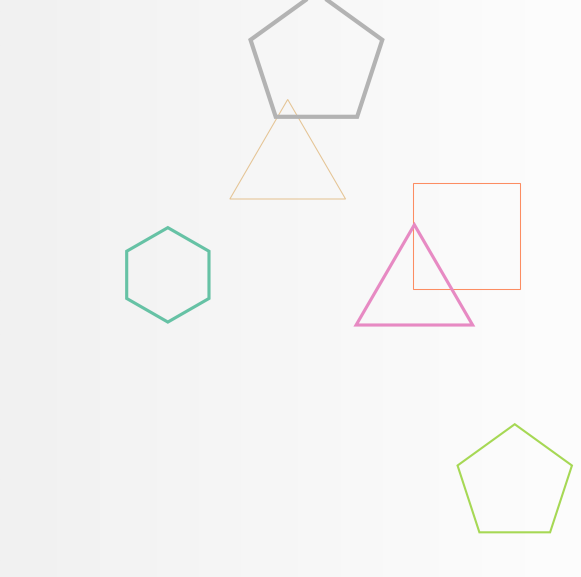[{"shape": "hexagon", "thickness": 1.5, "radius": 0.41, "center": [0.289, 0.523]}, {"shape": "square", "thickness": 0.5, "radius": 0.46, "center": [0.803, 0.59]}, {"shape": "triangle", "thickness": 1.5, "radius": 0.58, "center": [0.713, 0.494]}, {"shape": "pentagon", "thickness": 1, "radius": 0.52, "center": [0.886, 0.161]}, {"shape": "triangle", "thickness": 0.5, "radius": 0.57, "center": [0.495, 0.712]}, {"shape": "pentagon", "thickness": 2, "radius": 0.6, "center": [0.544, 0.893]}]